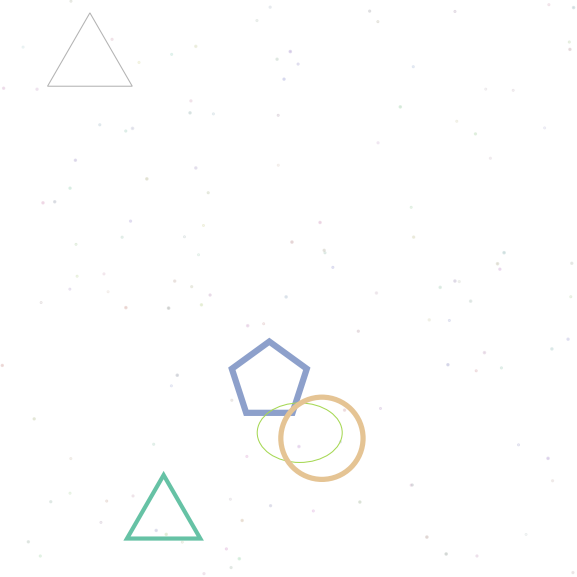[{"shape": "triangle", "thickness": 2, "radius": 0.37, "center": [0.283, 0.103]}, {"shape": "pentagon", "thickness": 3, "radius": 0.34, "center": [0.466, 0.339]}, {"shape": "oval", "thickness": 0.5, "radius": 0.37, "center": [0.519, 0.25]}, {"shape": "circle", "thickness": 2.5, "radius": 0.36, "center": [0.557, 0.24]}, {"shape": "triangle", "thickness": 0.5, "radius": 0.42, "center": [0.156, 0.892]}]